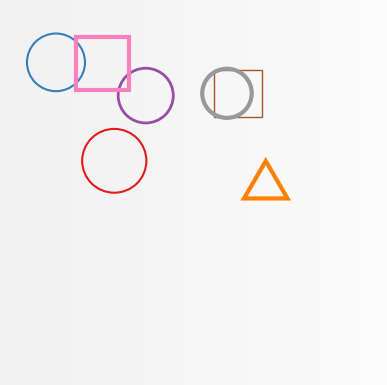[{"shape": "circle", "thickness": 1.5, "radius": 0.41, "center": [0.295, 0.582]}, {"shape": "circle", "thickness": 1.5, "radius": 0.37, "center": [0.144, 0.838]}, {"shape": "circle", "thickness": 2, "radius": 0.36, "center": [0.376, 0.752]}, {"shape": "triangle", "thickness": 3, "radius": 0.32, "center": [0.686, 0.517]}, {"shape": "square", "thickness": 1, "radius": 0.31, "center": [0.614, 0.757]}, {"shape": "square", "thickness": 3, "radius": 0.34, "center": [0.264, 0.836]}, {"shape": "circle", "thickness": 3, "radius": 0.32, "center": [0.586, 0.758]}]